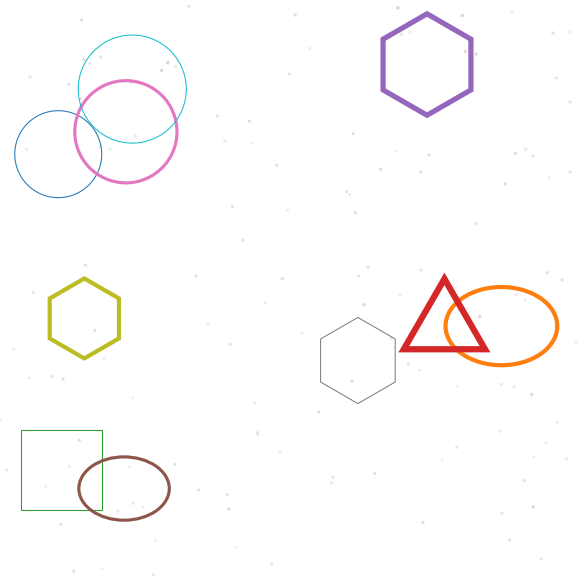[{"shape": "circle", "thickness": 0.5, "radius": 0.38, "center": [0.101, 0.732]}, {"shape": "oval", "thickness": 2, "radius": 0.48, "center": [0.868, 0.434]}, {"shape": "square", "thickness": 0.5, "radius": 0.35, "center": [0.107, 0.185]}, {"shape": "triangle", "thickness": 3, "radius": 0.41, "center": [0.77, 0.435]}, {"shape": "hexagon", "thickness": 2.5, "radius": 0.44, "center": [0.739, 0.887]}, {"shape": "oval", "thickness": 1.5, "radius": 0.39, "center": [0.215, 0.153]}, {"shape": "circle", "thickness": 1.5, "radius": 0.44, "center": [0.218, 0.771]}, {"shape": "hexagon", "thickness": 0.5, "radius": 0.37, "center": [0.62, 0.375]}, {"shape": "hexagon", "thickness": 2, "radius": 0.35, "center": [0.146, 0.448]}, {"shape": "circle", "thickness": 0.5, "radius": 0.47, "center": [0.229, 0.845]}]